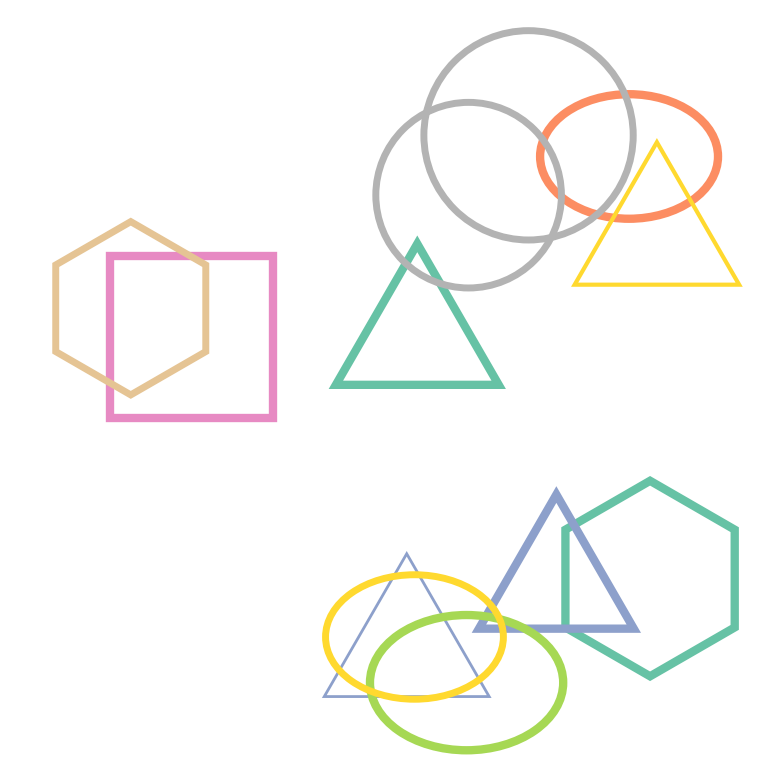[{"shape": "triangle", "thickness": 3, "radius": 0.61, "center": [0.542, 0.561]}, {"shape": "hexagon", "thickness": 3, "radius": 0.63, "center": [0.844, 0.249]}, {"shape": "oval", "thickness": 3, "radius": 0.58, "center": [0.817, 0.797]}, {"shape": "triangle", "thickness": 3, "radius": 0.58, "center": [0.723, 0.242]}, {"shape": "triangle", "thickness": 1, "radius": 0.62, "center": [0.528, 0.157]}, {"shape": "square", "thickness": 3, "radius": 0.53, "center": [0.249, 0.562]}, {"shape": "oval", "thickness": 3, "radius": 0.63, "center": [0.606, 0.113]}, {"shape": "triangle", "thickness": 1.5, "radius": 0.62, "center": [0.853, 0.692]}, {"shape": "oval", "thickness": 2.5, "radius": 0.58, "center": [0.538, 0.173]}, {"shape": "hexagon", "thickness": 2.5, "radius": 0.56, "center": [0.17, 0.6]}, {"shape": "circle", "thickness": 2.5, "radius": 0.6, "center": [0.609, 0.747]}, {"shape": "circle", "thickness": 2.5, "radius": 0.68, "center": [0.686, 0.824]}]